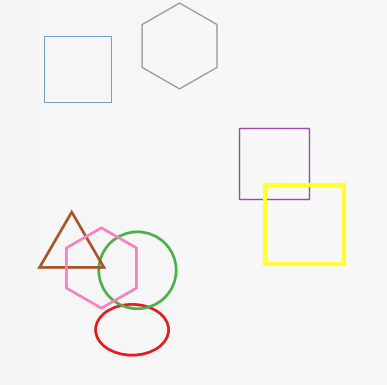[{"shape": "oval", "thickness": 2, "radius": 0.47, "center": [0.341, 0.143]}, {"shape": "square", "thickness": 0.5, "radius": 0.43, "center": [0.2, 0.82]}, {"shape": "circle", "thickness": 2, "radius": 0.5, "center": [0.355, 0.298]}, {"shape": "square", "thickness": 1, "radius": 0.46, "center": [0.707, 0.576]}, {"shape": "square", "thickness": 3, "radius": 0.51, "center": [0.786, 0.416]}, {"shape": "triangle", "thickness": 2, "radius": 0.48, "center": [0.185, 0.353]}, {"shape": "hexagon", "thickness": 2, "radius": 0.52, "center": [0.262, 0.304]}, {"shape": "hexagon", "thickness": 1, "radius": 0.56, "center": [0.463, 0.881]}]